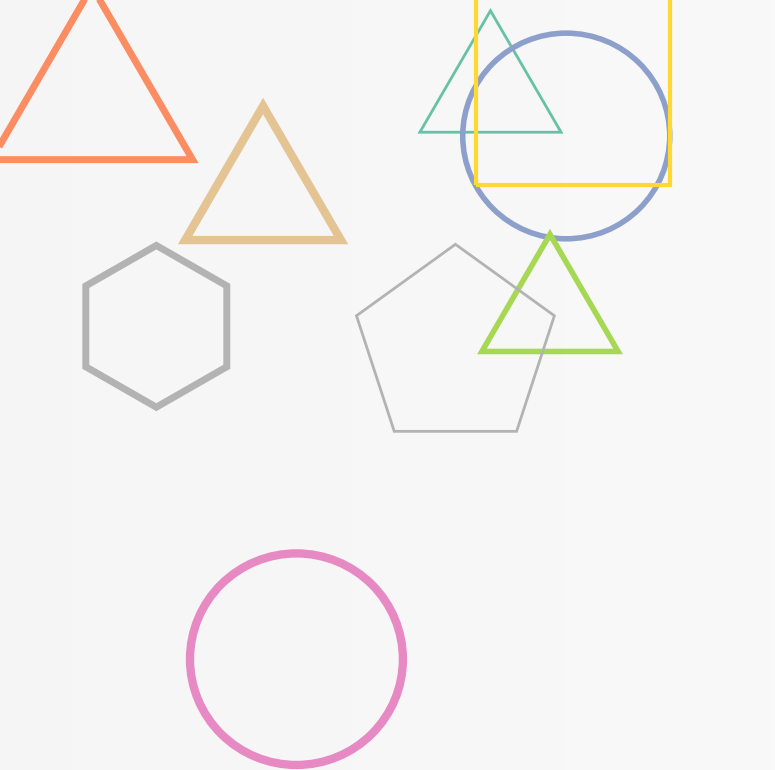[{"shape": "triangle", "thickness": 1, "radius": 0.53, "center": [0.633, 0.881]}, {"shape": "triangle", "thickness": 2.5, "radius": 0.75, "center": [0.119, 0.868]}, {"shape": "circle", "thickness": 2, "radius": 0.67, "center": [0.731, 0.823]}, {"shape": "circle", "thickness": 3, "radius": 0.69, "center": [0.383, 0.144]}, {"shape": "triangle", "thickness": 2, "radius": 0.51, "center": [0.71, 0.594]}, {"shape": "square", "thickness": 1.5, "radius": 0.62, "center": [0.74, 0.885]}, {"shape": "triangle", "thickness": 3, "radius": 0.58, "center": [0.339, 0.746]}, {"shape": "hexagon", "thickness": 2.5, "radius": 0.53, "center": [0.202, 0.576]}, {"shape": "pentagon", "thickness": 1, "radius": 0.67, "center": [0.588, 0.548]}]